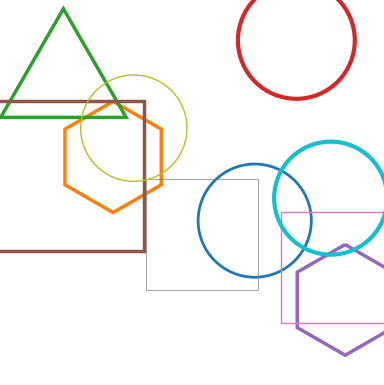[{"shape": "circle", "thickness": 2, "radius": 0.74, "center": [0.662, 0.427]}, {"shape": "hexagon", "thickness": 2.5, "radius": 0.72, "center": [0.294, 0.592]}, {"shape": "triangle", "thickness": 2.5, "radius": 0.94, "center": [0.165, 0.789]}, {"shape": "circle", "thickness": 3, "radius": 0.76, "center": [0.77, 0.895]}, {"shape": "hexagon", "thickness": 2.5, "radius": 0.72, "center": [0.897, 0.221]}, {"shape": "square", "thickness": 2.5, "radius": 0.97, "center": [0.18, 0.543]}, {"shape": "square", "thickness": 1, "radius": 0.72, "center": [0.875, 0.306]}, {"shape": "square", "thickness": 0.5, "radius": 0.72, "center": [0.524, 0.391]}, {"shape": "circle", "thickness": 1, "radius": 0.69, "center": [0.348, 0.667]}, {"shape": "circle", "thickness": 3, "radius": 0.73, "center": [0.859, 0.485]}]